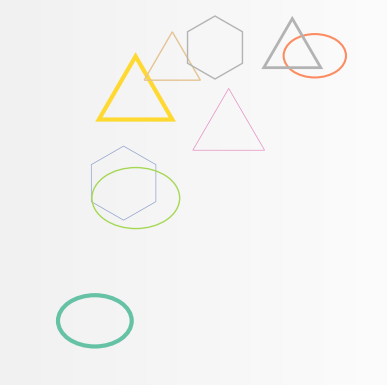[{"shape": "oval", "thickness": 3, "radius": 0.48, "center": [0.245, 0.167]}, {"shape": "oval", "thickness": 1.5, "radius": 0.4, "center": [0.812, 0.855]}, {"shape": "hexagon", "thickness": 0.5, "radius": 0.48, "center": [0.319, 0.524]}, {"shape": "triangle", "thickness": 0.5, "radius": 0.53, "center": [0.59, 0.663]}, {"shape": "oval", "thickness": 1, "radius": 0.57, "center": [0.35, 0.486]}, {"shape": "triangle", "thickness": 3, "radius": 0.55, "center": [0.35, 0.744]}, {"shape": "triangle", "thickness": 1, "radius": 0.42, "center": [0.445, 0.834]}, {"shape": "triangle", "thickness": 2, "radius": 0.42, "center": [0.754, 0.867]}, {"shape": "hexagon", "thickness": 1, "radius": 0.41, "center": [0.555, 0.877]}]